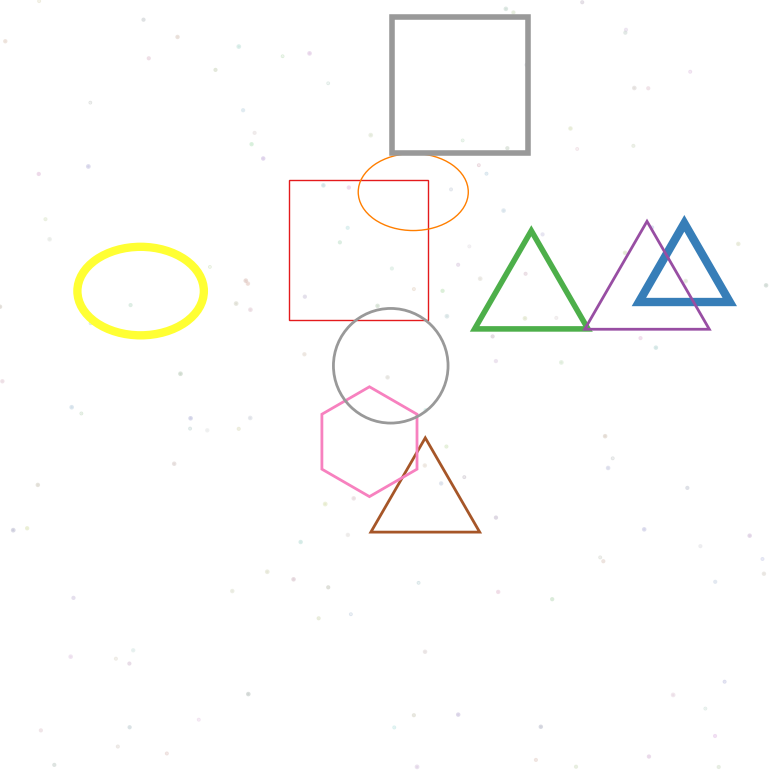[{"shape": "square", "thickness": 0.5, "radius": 0.45, "center": [0.466, 0.676]}, {"shape": "triangle", "thickness": 3, "radius": 0.34, "center": [0.889, 0.642]}, {"shape": "triangle", "thickness": 2, "radius": 0.42, "center": [0.69, 0.615]}, {"shape": "triangle", "thickness": 1, "radius": 0.47, "center": [0.84, 0.619]}, {"shape": "oval", "thickness": 0.5, "radius": 0.36, "center": [0.537, 0.751]}, {"shape": "oval", "thickness": 3, "radius": 0.41, "center": [0.183, 0.622]}, {"shape": "triangle", "thickness": 1, "radius": 0.41, "center": [0.552, 0.35]}, {"shape": "hexagon", "thickness": 1, "radius": 0.36, "center": [0.48, 0.426]}, {"shape": "circle", "thickness": 1, "radius": 0.37, "center": [0.507, 0.525]}, {"shape": "square", "thickness": 2, "radius": 0.44, "center": [0.597, 0.89]}]